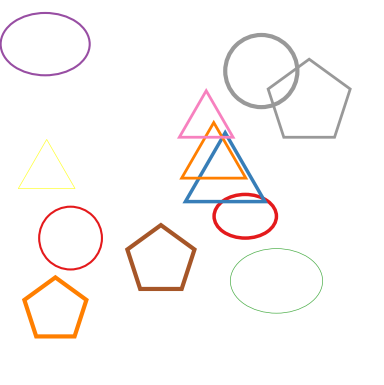[{"shape": "oval", "thickness": 2.5, "radius": 0.4, "center": [0.637, 0.438]}, {"shape": "circle", "thickness": 1.5, "radius": 0.41, "center": [0.183, 0.382]}, {"shape": "triangle", "thickness": 2.5, "radius": 0.6, "center": [0.585, 0.536]}, {"shape": "oval", "thickness": 0.5, "radius": 0.6, "center": [0.718, 0.27]}, {"shape": "oval", "thickness": 1.5, "radius": 0.58, "center": [0.117, 0.885]}, {"shape": "triangle", "thickness": 2, "radius": 0.48, "center": [0.555, 0.585]}, {"shape": "pentagon", "thickness": 3, "radius": 0.42, "center": [0.144, 0.195]}, {"shape": "triangle", "thickness": 0.5, "radius": 0.43, "center": [0.121, 0.553]}, {"shape": "pentagon", "thickness": 3, "radius": 0.46, "center": [0.418, 0.324]}, {"shape": "triangle", "thickness": 2, "radius": 0.4, "center": [0.536, 0.684]}, {"shape": "circle", "thickness": 3, "radius": 0.47, "center": [0.679, 0.815]}, {"shape": "pentagon", "thickness": 2, "radius": 0.56, "center": [0.803, 0.734]}]